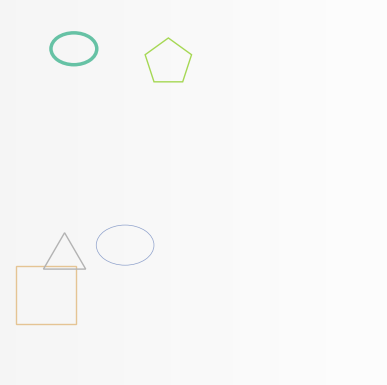[{"shape": "oval", "thickness": 2.5, "radius": 0.3, "center": [0.191, 0.873]}, {"shape": "oval", "thickness": 0.5, "radius": 0.37, "center": [0.323, 0.363]}, {"shape": "pentagon", "thickness": 1, "radius": 0.31, "center": [0.434, 0.838]}, {"shape": "square", "thickness": 1, "radius": 0.38, "center": [0.119, 0.234]}, {"shape": "triangle", "thickness": 1, "radius": 0.31, "center": [0.167, 0.333]}]